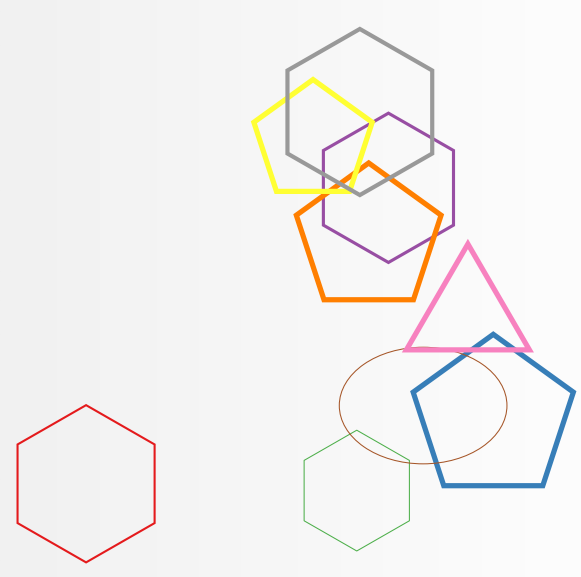[{"shape": "hexagon", "thickness": 1, "radius": 0.68, "center": [0.148, 0.161]}, {"shape": "pentagon", "thickness": 2.5, "radius": 0.72, "center": [0.849, 0.275]}, {"shape": "hexagon", "thickness": 0.5, "radius": 0.52, "center": [0.614, 0.15]}, {"shape": "hexagon", "thickness": 1.5, "radius": 0.65, "center": [0.668, 0.674]}, {"shape": "pentagon", "thickness": 2.5, "radius": 0.65, "center": [0.634, 0.586]}, {"shape": "pentagon", "thickness": 2.5, "radius": 0.54, "center": [0.539, 0.754]}, {"shape": "oval", "thickness": 0.5, "radius": 0.72, "center": [0.728, 0.297]}, {"shape": "triangle", "thickness": 2.5, "radius": 0.61, "center": [0.805, 0.454]}, {"shape": "hexagon", "thickness": 2, "radius": 0.72, "center": [0.619, 0.805]}]